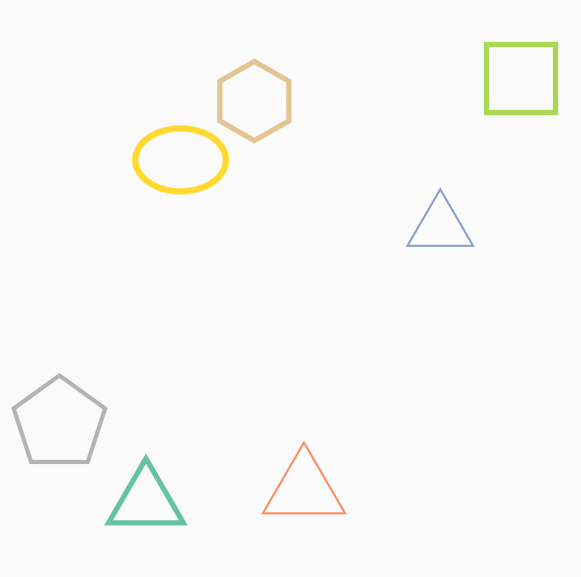[{"shape": "triangle", "thickness": 2.5, "radius": 0.37, "center": [0.251, 0.131]}, {"shape": "triangle", "thickness": 1, "radius": 0.41, "center": [0.523, 0.151]}, {"shape": "triangle", "thickness": 1, "radius": 0.33, "center": [0.757, 0.606]}, {"shape": "square", "thickness": 2.5, "radius": 0.3, "center": [0.895, 0.864]}, {"shape": "oval", "thickness": 3, "radius": 0.39, "center": [0.311, 0.722]}, {"shape": "hexagon", "thickness": 2.5, "radius": 0.34, "center": [0.438, 0.824]}, {"shape": "pentagon", "thickness": 2, "radius": 0.41, "center": [0.102, 0.266]}]